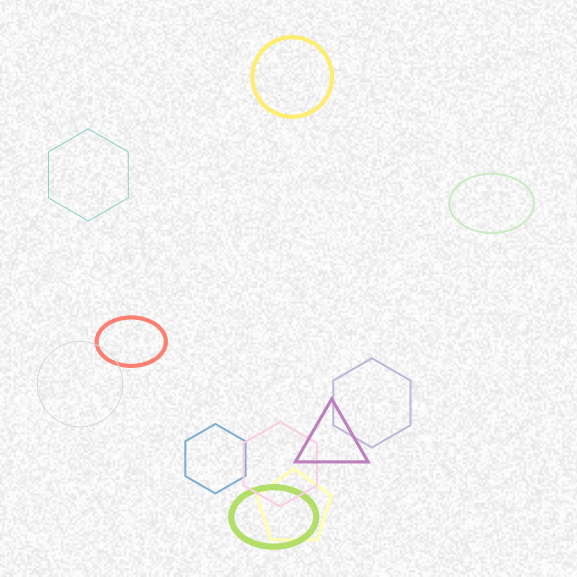[{"shape": "hexagon", "thickness": 0.5, "radius": 0.4, "center": [0.153, 0.696]}, {"shape": "pentagon", "thickness": 1.5, "radius": 0.34, "center": [0.509, 0.12]}, {"shape": "hexagon", "thickness": 1, "radius": 0.39, "center": [0.644, 0.302]}, {"shape": "oval", "thickness": 2, "radius": 0.3, "center": [0.227, 0.407]}, {"shape": "hexagon", "thickness": 1, "radius": 0.3, "center": [0.373, 0.205]}, {"shape": "oval", "thickness": 3, "radius": 0.37, "center": [0.474, 0.104]}, {"shape": "hexagon", "thickness": 1, "radius": 0.37, "center": [0.485, 0.195]}, {"shape": "circle", "thickness": 0.5, "radius": 0.37, "center": [0.139, 0.334]}, {"shape": "triangle", "thickness": 1.5, "radius": 0.36, "center": [0.574, 0.236]}, {"shape": "oval", "thickness": 1, "radius": 0.37, "center": [0.851, 0.647]}, {"shape": "circle", "thickness": 2, "radius": 0.34, "center": [0.506, 0.866]}]